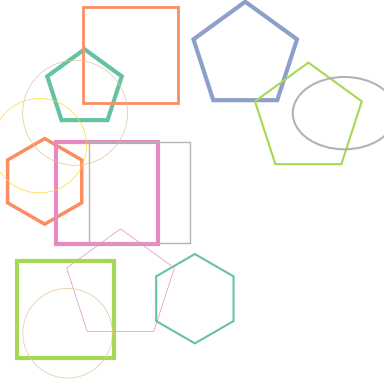[{"shape": "pentagon", "thickness": 3, "radius": 0.51, "center": [0.22, 0.77]}, {"shape": "hexagon", "thickness": 1.5, "radius": 0.58, "center": [0.506, 0.224]}, {"shape": "hexagon", "thickness": 2.5, "radius": 0.56, "center": [0.116, 0.529]}, {"shape": "square", "thickness": 2, "radius": 0.62, "center": [0.338, 0.857]}, {"shape": "pentagon", "thickness": 3, "radius": 0.71, "center": [0.637, 0.854]}, {"shape": "pentagon", "thickness": 0.5, "radius": 0.74, "center": [0.313, 0.258]}, {"shape": "square", "thickness": 3, "radius": 0.66, "center": [0.278, 0.499]}, {"shape": "pentagon", "thickness": 1.5, "radius": 0.73, "center": [0.801, 0.692]}, {"shape": "square", "thickness": 3, "radius": 0.63, "center": [0.17, 0.196]}, {"shape": "circle", "thickness": 0.5, "radius": 0.61, "center": [0.102, 0.622]}, {"shape": "circle", "thickness": 0.5, "radius": 0.58, "center": [0.176, 0.134]}, {"shape": "circle", "thickness": 0.5, "radius": 0.68, "center": [0.195, 0.707]}, {"shape": "oval", "thickness": 1.5, "radius": 0.67, "center": [0.895, 0.706]}, {"shape": "square", "thickness": 1, "radius": 0.66, "center": [0.363, 0.499]}]